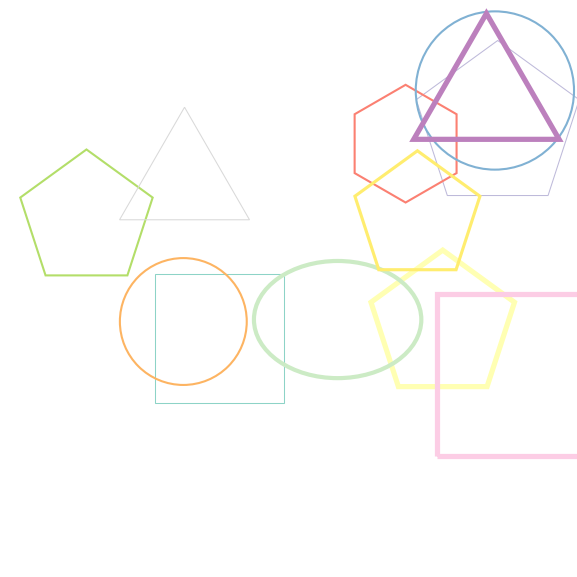[{"shape": "square", "thickness": 0.5, "radius": 0.56, "center": [0.38, 0.413]}, {"shape": "pentagon", "thickness": 2.5, "radius": 0.65, "center": [0.767, 0.435]}, {"shape": "pentagon", "thickness": 0.5, "radius": 0.74, "center": [0.862, 0.781]}, {"shape": "hexagon", "thickness": 1, "radius": 0.51, "center": [0.702, 0.75]}, {"shape": "circle", "thickness": 1, "radius": 0.69, "center": [0.857, 0.842]}, {"shape": "circle", "thickness": 1, "radius": 0.55, "center": [0.317, 0.442]}, {"shape": "pentagon", "thickness": 1, "radius": 0.6, "center": [0.15, 0.62]}, {"shape": "square", "thickness": 2.5, "radius": 0.7, "center": [0.897, 0.35]}, {"shape": "triangle", "thickness": 0.5, "radius": 0.65, "center": [0.32, 0.684]}, {"shape": "triangle", "thickness": 2.5, "radius": 0.73, "center": [0.842, 0.831]}, {"shape": "oval", "thickness": 2, "radius": 0.72, "center": [0.585, 0.446]}, {"shape": "pentagon", "thickness": 1.5, "radius": 0.57, "center": [0.723, 0.624]}]